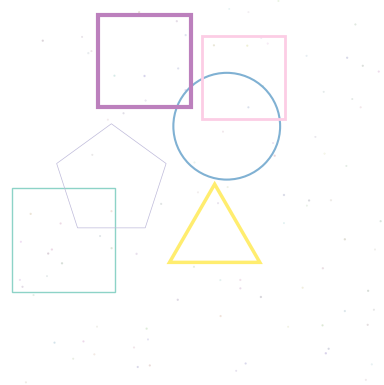[{"shape": "square", "thickness": 1, "radius": 0.67, "center": [0.165, 0.376]}, {"shape": "pentagon", "thickness": 0.5, "radius": 0.75, "center": [0.289, 0.529]}, {"shape": "circle", "thickness": 1.5, "radius": 0.69, "center": [0.589, 0.672]}, {"shape": "square", "thickness": 2, "radius": 0.54, "center": [0.633, 0.798]}, {"shape": "square", "thickness": 3, "radius": 0.6, "center": [0.376, 0.842]}, {"shape": "triangle", "thickness": 2.5, "radius": 0.68, "center": [0.558, 0.386]}]